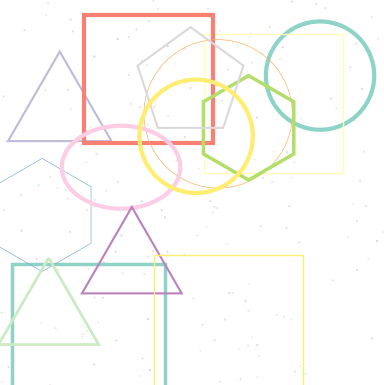[{"shape": "square", "thickness": 2.5, "radius": 1.0, "center": [0.23, 0.114]}, {"shape": "circle", "thickness": 3, "radius": 0.7, "center": [0.831, 0.804]}, {"shape": "square", "thickness": 1, "radius": 0.9, "center": [0.71, 0.73]}, {"shape": "triangle", "thickness": 1.5, "radius": 0.78, "center": [0.155, 0.711]}, {"shape": "square", "thickness": 3, "radius": 0.83, "center": [0.386, 0.795]}, {"shape": "hexagon", "thickness": 0.5, "radius": 0.73, "center": [0.109, 0.442]}, {"shape": "circle", "thickness": 0.5, "radius": 0.96, "center": [0.567, 0.704]}, {"shape": "hexagon", "thickness": 2.5, "radius": 0.68, "center": [0.646, 0.668]}, {"shape": "oval", "thickness": 3, "radius": 0.77, "center": [0.314, 0.566]}, {"shape": "pentagon", "thickness": 1.5, "radius": 0.72, "center": [0.495, 0.785]}, {"shape": "triangle", "thickness": 1.5, "radius": 0.75, "center": [0.342, 0.313]}, {"shape": "triangle", "thickness": 2, "radius": 0.75, "center": [0.126, 0.18]}, {"shape": "square", "thickness": 1, "radius": 0.97, "center": [0.594, 0.143]}, {"shape": "circle", "thickness": 3, "radius": 0.74, "center": [0.509, 0.646]}]